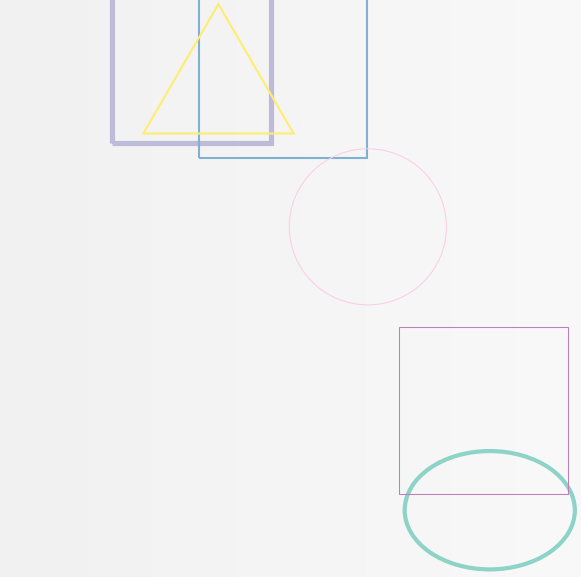[{"shape": "oval", "thickness": 2, "radius": 0.73, "center": [0.843, 0.116]}, {"shape": "square", "thickness": 2.5, "radius": 0.68, "center": [0.329, 0.887]}, {"shape": "square", "thickness": 1, "radius": 0.72, "center": [0.486, 0.869]}, {"shape": "circle", "thickness": 0.5, "radius": 0.68, "center": [0.633, 0.606]}, {"shape": "square", "thickness": 0.5, "radius": 0.73, "center": [0.832, 0.289]}, {"shape": "triangle", "thickness": 1, "radius": 0.75, "center": [0.376, 0.843]}]